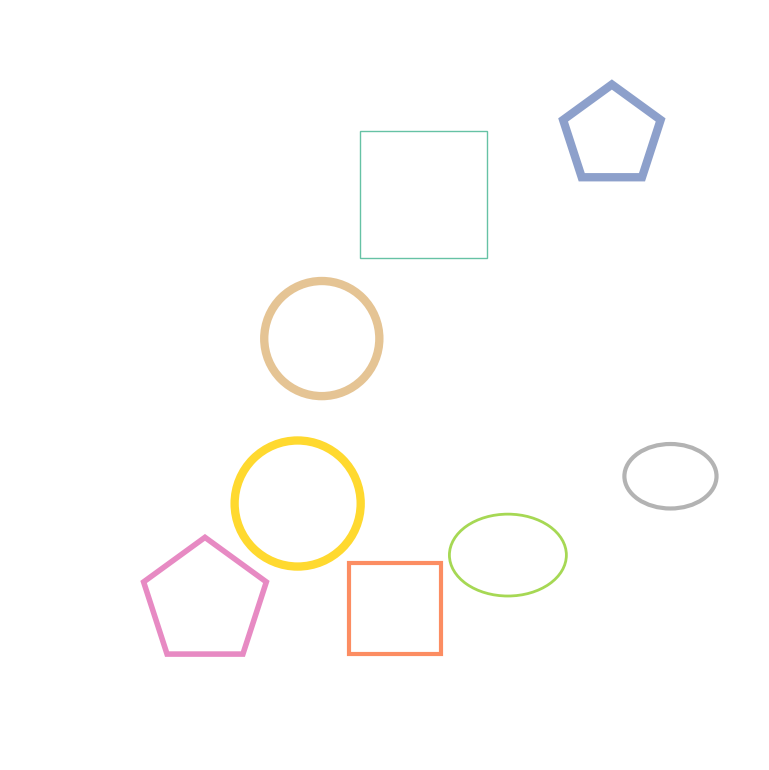[{"shape": "square", "thickness": 0.5, "radius": 0.41, "center": [0.55, 0.748]}, {"shape": "square", "thickness": 1.5, "radius": 0.3, "center": [0.513, 0.209]}, {"shape": "pentagon", "thickness": 3, "radius": 0.33, "center": [0.795, 0.824]}, {"shape": "pentagon", "thickness": 2, "radius": 0.42, "center": [0.266, 0.218]}, {"shape": "oval", "thickness": 1, "radius": 0.38, "center": [0.66, 0.279]}, {"shape": "circle", "thickness": 3, "radius": 0.41, "center": [0.387, 0.346]}, {"shape": "circle", "thickness": 3, "radius": 0.37, "center": [0.418, 0.56]}, {"shape": "oval", "thickness": 1.5, "radius": 0.3, "center": [0.871, 0.381]}]